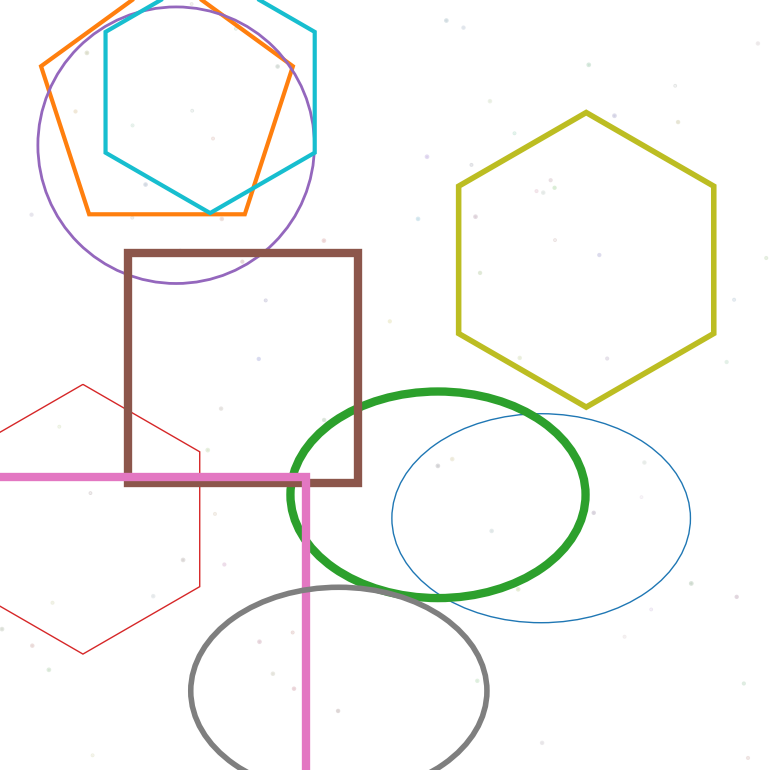[{"shape": "oval", "thickness": 0.5, "radius": 0.97, "center": [0.703, 0.327]}, {"shape": "pentagon", "thickness": 1.5, "radius": 0.86, "center": [0.217, 0.861]}, {"shape": "oval", "thickness": 3, "radius": 0.96, "center": [0.569, 0.357]}, {"shape": "hexagon", "thickness": 0.5, "radius": 0.88, "center": [0.108, 0.326]}, {"shape": "circle", "thickness": 1, "radius": 0.9, "center": [0.229, 0.811]}, {"shape": "square", "thickness": 3, "radius": 0.75, "center": [0.315, 0.522]}, {"shape": "square", "thickness": 3, "radius": 1.0, "center": [0.197, 0.18]}, {"shape": "oval", "thickness": 2, "radius": 0.96, "center": [0.44, 0.103]}, {"shape": "hexagon", "thickness": 2, "radius": 0.96, "center": [0.761, 0.663]}, {"shape": "hexagon", "thickness": 1.5, "radius": 0.78, "center": [0.273, 0.88]}]